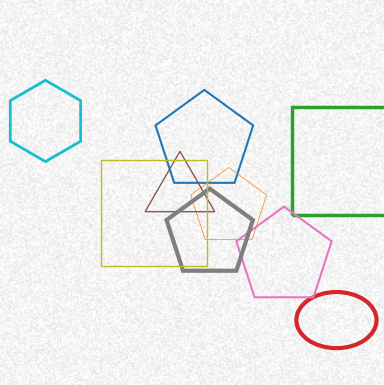[{"shape": "pentagon", "thickness": 1.5, "radius": 0.67, "center": [0.531, 0.633]}, {"shape": "pentagon", "thickness": 0.5, "radius": 0.52, "center": [0.594, 0.461]}, {"shape": "square", "thickness": 2.5, "radius": 0.71, "center": [0.9, 0.582]}, {"shape": "oval", "thickness": 3, "radius": 0.52, "center": [0.874, 0.169]}, {"shape": "triangle", "thickness": 1, "radius": 0.52, "center": [0.467, 0.502]}, {"shape": "pentagon", "thickness": 1.5, "radius": 0.65, "center": [0.738, 0.333]}, {"shape": "pentagon", "thickness": 3, "radius": 0.59, "center": [0.545, 0.392]}, {"shape": "square", "thickness": 1, "radius": 0.69, "center": [0.4, 0.448]}, {"shape": "hexagon", "thickness": 2, "radius": 0.53, "center": [0.118, 0.686]}]